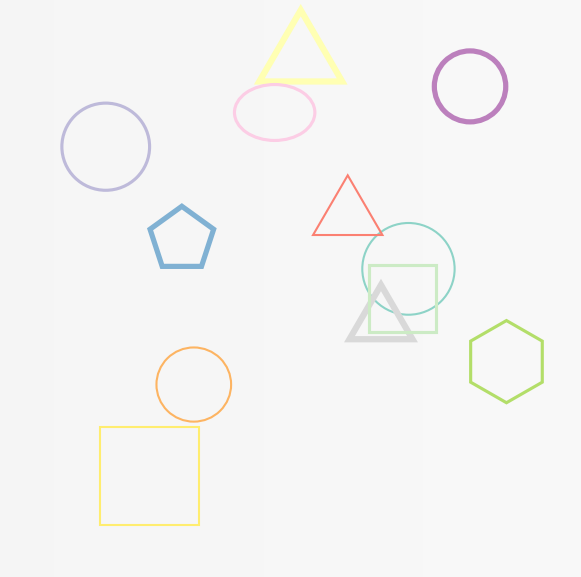[{"shape": "circle", "thickness": 1, "radius": 0.4, "center": [0.703, 0.534]}, {"shape": "triangle", "thickness": 3, "radius": 0.41, "center": [0.517, 0.899]}, {"shape": "circle", "thickness": 1.5, "radius": 0.38, "center": [0.182, 0.745]}, {"shape": "triangle", "thickness": 1, "radius": 0.34, "center": [0.598, 0.627]}, {"shape": "pentagon", "thickness": 2.5, "radius": 0.29, "center": [0.313, 0.584]}, {"shape": "circle", "thickness": 1, "radius": 0.32, "center": [0.333, 0.333]}, {"shape": "hexagon", "thickness": 1.5, "radius": 0.36, "center": [0.871, 0.373]}, {"shape": "oval", "thickness": 1.5, "radius": 0.35, "center": [0.473, 0.804]}, {"shape": "triangle", "thickness": 3, "radius": 0.31, "center": [0.655, 0.443]}, {"shape": "circle", "thickness": 2.5, "radius": 0.31, "center": [0.809, 0.85]}, {"shape": "square", "thickness": 1.5, "radius": 0.29, "center": [0.692, 0.482]}, {"shape": "square", "thickness": 1, "radius": 0.43, "center": [0.257, 0.175]}]